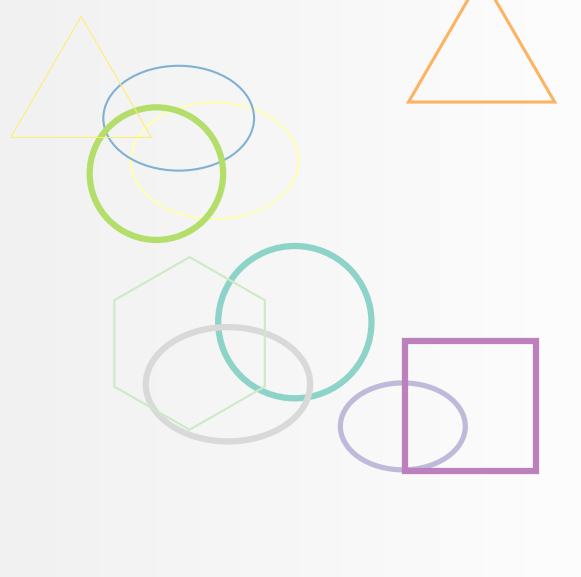[{"shape": "circle", "thickness": 3, "radius": 0.66, "center": [0.507, 0.441]}, {"shape": "oval", "thickness": 1, "radius": 0.72, "center": [0.369, 0.721]}, {"shape": "oval", "thickness": 2.5, "radius": 0.54, "center": [0.693, 0.261]}, {"shape": "oval", "thickness": 1, "radius": 0.65, "center": [0.307, 0.794]}, {"shape": "triangle", "thickness": 1.5, "radius": 0.73, "center": [0.829, 0.895]}, {"shape": "circle", "thickness": 3, "radius": 0.57, "center": [0.269, 0.698]}, {"shape": "oval", "thickness": 3, "radius": 0.71, "center": [0.392, 0.334]}, {"shape": "square", "thickness": 3, "radius": 0.56, "center": [0.809, 0.296]}, {"shape": "hexagon", "thickness": 1, "radius": 0.75, "center": [0.326, 0.405]}, {"shape": "triangle", "thickness": 0.5, "radius": 0.7, "center": [0.14, 0.831]}]